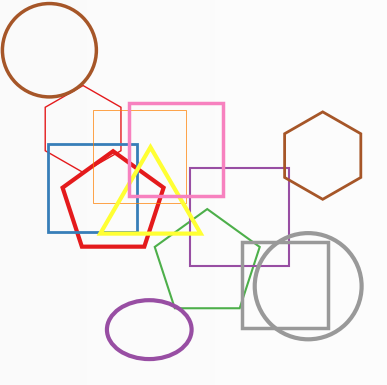[{"shape": "pentagon", "thickness": 3, "radius": 0.69, "center": [0.292, 0.47]}, {"shape": "hexagon", "thickness": 1, "radius": 0.56, "center": [0.214, 0.665]}, {"shape": "square", "thickness": 2, "radius": 0.57, "center": [0.238, 0.511]}, {"shape": "pentagon", "thickness": 1.5, "radius": 0.71, "center": [0.535, 0.315]}, {"shape": "square", "thickness": 1.5, "radius": 0.64, "center": [0.618, 0.437]}, {"shape": "oval", "thickness": 3, "radius": 0.55, "center": [0.385, 0.144]}, {"shape": "square", "thickness": 0.5, "radius": 0.6, "center": [0.36, 0.593]}, {"shape": "triangle", "thickness": 3, "radius": 0.75, "center": [0.388, 0.468]}, {"shape": "circle", "thickness": 2.5, "radius": 0.61, "center": [0.127, 0.87]}, {"shape": "hexagon", "thickness": 2, "radius": 0.57, "center": [0.833, 0.596]}, {"shape": "square", "thickness": 2.5, "radius": 0.61, "center": [0.455, 0.612]}, {"shape": "circle", "thickness": 3, "radius": 0.69, "center": [0.795, 0.257]}, {"shape": "square", "thickness": 2.5, "radius": 0.56, "center": [0.736, 0.26]}]